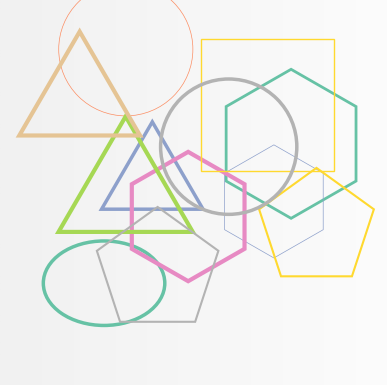[{"shape": "hexagon", "thickness": 2, "radius": 0.97, "center": [0.751, 0.626]}, {"shape": "oval", "thickness": 2.5, "radius": 0.78, "center": [0.269, 0.264]}, {"shape": "circle", "thickness": 0.5, "radius": 0.87, "center": [0.325, 0.872]}, {"shape": "hexagon", "thickness": 0.5, "radius": 0.73, "center": [0.707, 0.477]}, {"shape": "triangle", "thickness": 2.5, "radius": 0.76, "center": [0.393, 0.532]}, {"shape": "hexagon", "thickness": 3, "radius": 0.84, "center": [0.486, 0.438]}, {"shape": "triangle", "thickness": 3, "radius": 1.0, "center": [0.324, 0.498]}, {"shape": "pentagon", "thickness": 1.5, "radius": 0.78, "center": [0.817, 0.408]}, {"shape": "square", "thickness": 1, "radius": 0.86, "center": [0.689, 0.728]}, {"shape": "triangle", "thickness": 3, "radius": 0.9, "center": [0.206, 0.738]}, {"shape": "circle", "thickness": 2.5, "radius": 0.88, "center": [0.59, 0.619]}, {"shape": "pentagon", "thickness": 1.5, "radius": 0.82, "center": [0.407, 0.298]}]